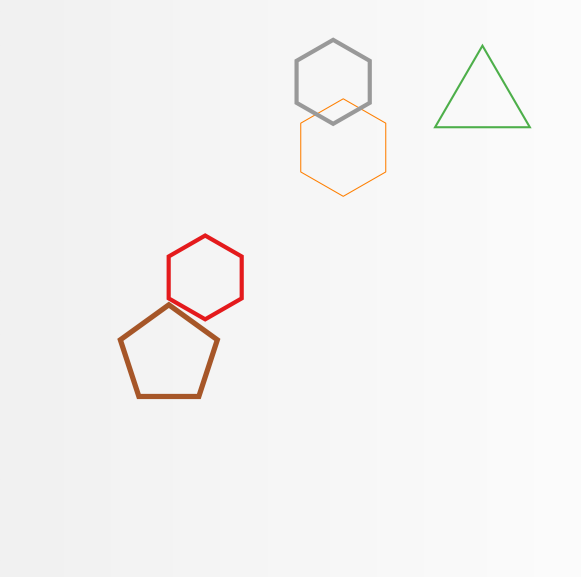[{"shape": "hexagon", "thickness": 2, "radius": 0.36, "center": [0.353, 0.519]}, {"shape": "triangle", "thickness": 1, "radius": 0.47, "center": [0.83, 0.826]}, {"shape": "hexagon", "thickness": 0.5, "radius": 0.42, "center": [0.591, 0.744]}, {"shape": "pentagon", "thickness": 2.5, "radius": 0.44, "center": [0.29, 0.384]}, {"shape": "hexagon", "thickness": 2, "radius": 0.36, "center": [0.573, 0.857]}]